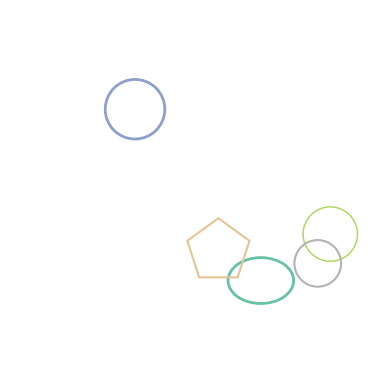[{"shape": "oval", "thickness": 2, "radius": 0.43, "center": [0.678, 0.271]}, {"shape": "circle", "thickness": 2, "radius": 0.39, "center": [0.351, 0.716]}, {"shape": "circle", "thickness": 1, "radius": 0.35, "center": [0.858, 0.392]}, {"shape": "pentagon", "thickness": 1.5, "radius": 0.42, "center": [0.567, 0.348]}, {"shape": "circle", "thickness": 1.5, "radius": 0.3, "center": [0.825, 0.316]}]